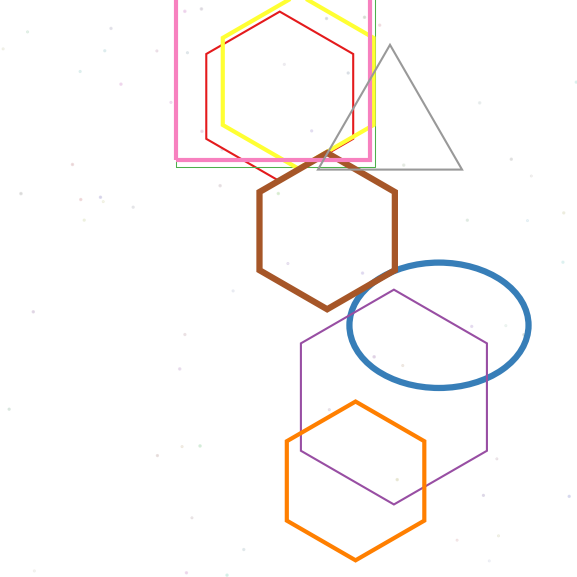[{"shape": "hexagon", "thickness": 1, "radius": 0.73, "center": [0.484, 0.832]}, {"shape": "oval", "thickness": 3, "radius": 0.78, "center": [0.76, 0.436]}, {"shape": "square", "thickness": 0.5, "radius": 0.86, "center": [0.477, 0.883]}, {"shape": "hexagon", "thickness": 1, "radius": 0.93, "center": [0.682, 0.312]}, {"shape": "hexagon", "thickness": 2, "radius": 0.69, "center": [0.616, 0.166]}, {"shape": "hexagon", "thickness": 2, "radius": 0.75, "center": [0.516, 0.858]}, {"shape": "hexagon", "thickness": 3, "radius": 0.68, "center": [0.567, 0.599]}, {"shape": "square", "thickness": 2, "radius": 0.84, "center": [0.473, 0.89]}, {"shape": "triangle", "thickness": 1, "radius": 0.72, "center": [0.675, 0.777]}]